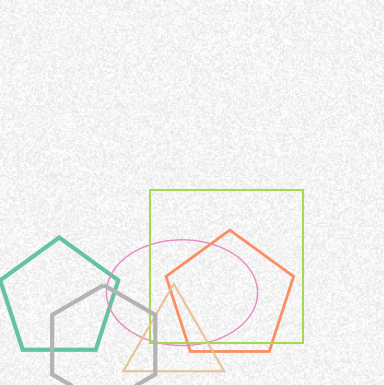[{"shape": "pentagon", "thickness": 3, "radius": 0.81, "center": [0.154, 0.222]}, {"shape": "pentagon", "thickness": 2, "radius": 0.87, "center": [0.597, 0.228]}, {"shape": "oval", "thickness": 1, "radius": 0.98, "center": [0.473, 0.24]}, {"shape": "square", "thickness": 1.5, "radius": 0.99, "center": [0.588, 0.309]}, {"shape": "triangle", "thickness": 1.5, "radius": 0.76, "center": [0.451, 0.111]}, {"shape": "hexagon", "thickness": 3, "radius": 0.77, "center": [0.269, 0.105]}]